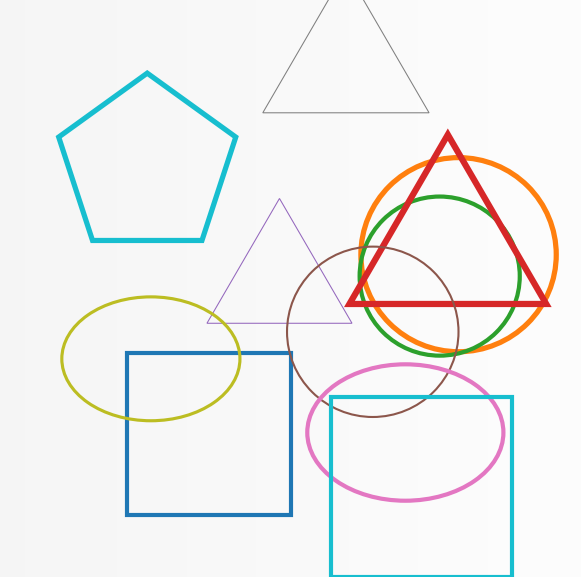[{"shape": "square", "thickness": 2, "radius": 0.7, "center": [0.36, 0.247]}, {"shape": "circle", "thickness": 2.5, "radius": 0.84, "center": [0.789, 0.558]}, {"shape": "circle", "thickness": 2, "radius": 0.69, "center": [0.756, 0.521]}, {"shape": "triangle", "thickness": 3, "radius": 0.98, "center": [0.77, 0.571]}, {"shape": "triangle", "thickness": 0.5, "radius": 0.72, "center": [0.481, 0.511]}, {"shape": "circle", "thickness": 1, "radius": 0.74, "center": [0.641, 0.425]}, {"shape": "oval", "thickness": 2, "radius": 0.84, "center": [0.697, 0.25]}, {"shape": "triangle", "thickness": 0.5, "radius": 0.83, "center": [0.595, 0.886]}, {"shape": "oval", "thickness": 1.5, "radius": 0.77, "center": [0.26, 0.378]}, {"shape": "square", "thickness": 2, "radius": 0.78, "center": [0.726, 0.157]}, {"shape": "pentagon", "thickness": 2.5, "radius": 0.8, "center": [0.253, 0.712]}]